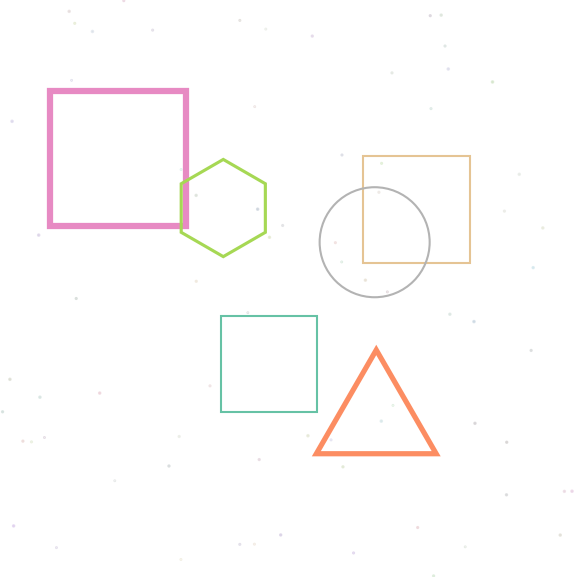[{"shape": "square", "thickness": 1, "radius": 0.42, "center": [0.465, 0.369]}, {"shape": "triangle", "thickness": 2.5, "radius": 0.6, "center": [0.652, 0.273]}, {"shape": "square", "thickness": 3, "radius": 0.59, "center": [0.204, 0.725]}, {"shape": "hexagon", "thickness": 1.5, "radius": 0.42, "center": [0.387, 0.639]}, {"shape": "square", "thickness": 1, "radius": 0.46, "center": [0.722, 0.636]}, {"shape": "circle", "thickness": 1, "radius": 0.48, "center": [0.649, 0.58]}]